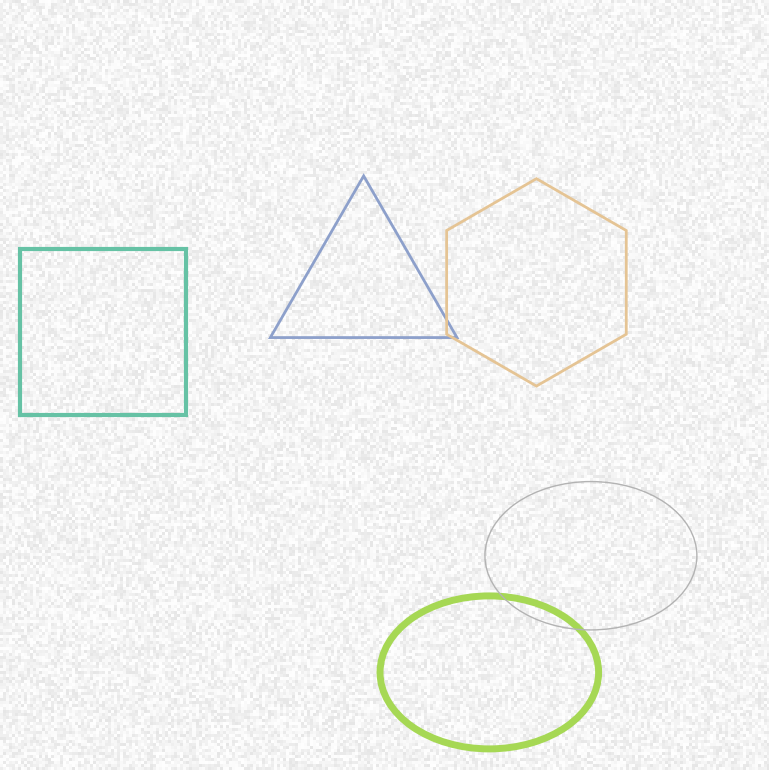[{"shape": "square", "thickness": 1.5, "radius": 0.54, "center": [0.133, 0.568]}, {"shape": "triangle", "thickness": 1, "radius": 0.7, "center": [0.472, 0.632]}, {"shape": "oval", "thickness": 2.5, "radius": 0.71, "center": [0.635, 0.127]}, {"shape": "hexagon", "thickness": 1, "radius": 0.67, "center": [0.697, 0.633]}, {"shape": "oval", "thickness": 0.5, "radius": 0.69, "center": [0.767, 0.278]}]